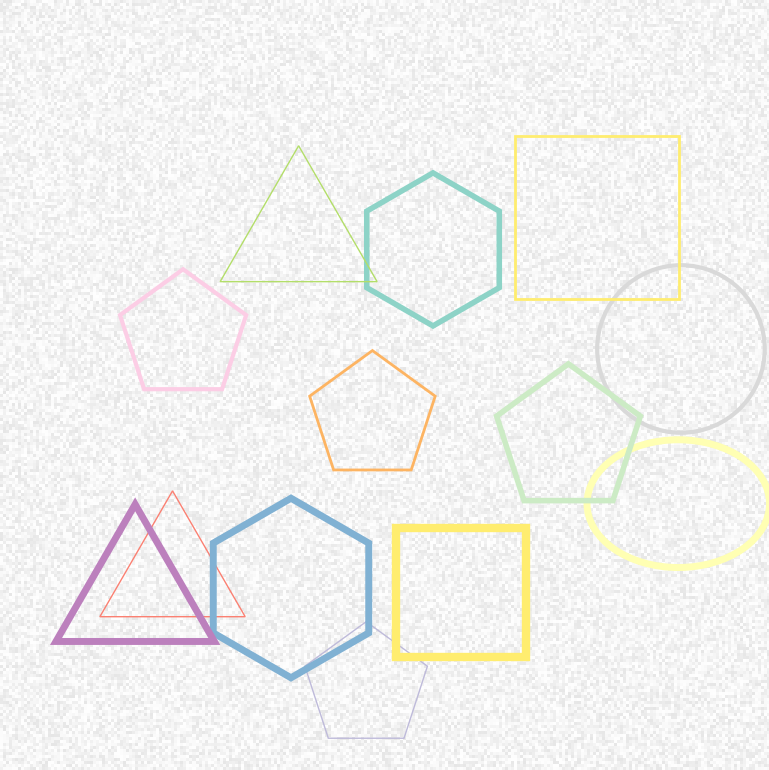[{"shape": "hexagon", "thickness": 2, "radius": 0.5, "center": [0.562, 0.676]}, {"shape": "oval", "thickness": 2.5, "radius": 0.59, "center": [0.881, 0.346]}, {"shape": "pentagon", "thickness": 0.5, "radius": 0.42, "center": [0.476, 0.109]}, {"shape": "triangle", "thickness": 0.5, "radius": 0.54, "center": [0.224, 0.254]}, {"shape": "hexagon", "thickness": 2.5, "radius": 0.58, "center": [0.378, 0.236]}, {"shape": "pentagon", "thickness": 1, "radius": 0.43, "center": [0.484, 0.459]}, {"shape": "triangle", "thickness": 0.5, "radius": 0.59, "center": [0.388, 0.693]}, {"shape": "pentagon", "thickness": 1.5, "radius": 0.43, "center": [0.238, 0.564]}, {"shape": "circle", "thickness": 1.5, "radius": 0.54, "center": [0.884, 0.547]}, {"shape": "triangle", "thickness": 2.5, "radius": 0.59, "center": [0.176, 0.226]}, {"shape": "pentagon", "thickness": 2, "radius": 0.49, "center": [0.738, 0.429]}, {"shape": "square", "thickness": 3, "radius": 0.42, "center": [0.599, 0.23]}, {"shape": "square", "thickness": 1, "radius": 0.53, "center": [0.775, 0.717]}]